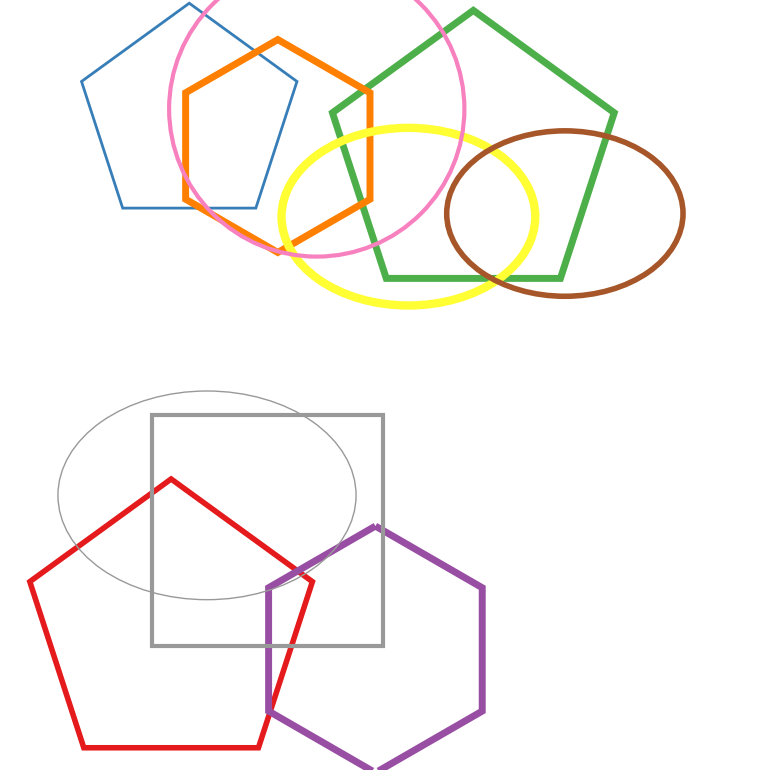[{"shape": "pentagon", "thickness": 2, "radius": 0.96, "center": [0.222, 0.185]}, {"shape": "pentagon", "thickness": 1, "radius": 0.74, "center": [0.246, 0.849]}, {"shape": "pentagon", "thickness": 2.5, "radius": 0.96, "center": [0.615, 0.794]}, {"shape": "hexagon", "thickness": 2.5, "radius": 0.8, "center": [0.488, 0.157]}, {"shape": "hexagon", "thickness": 2.5, "radius": 0.69, "center": [0.361, 0.81]}, {"shape": "oval", "thickness": 3, "radius": 0.82, "center": [0.53, 0.719]}, {"shape": "oval", "thickness": 2, "radius": 0.77, "center": [0.734, 0.723]}, {"shape": "circle", "thickness": 1.5, "radius": 0.96, "center": [0.411, 0.858]}, {"shape": "oval", "thickness": 0.5, "radius": 0.97, "center": [0.269, 0.357]}, {"shape": "square", "thickness": 1.5, "radius": 0.75, "center": [0.348, 0.311]}]